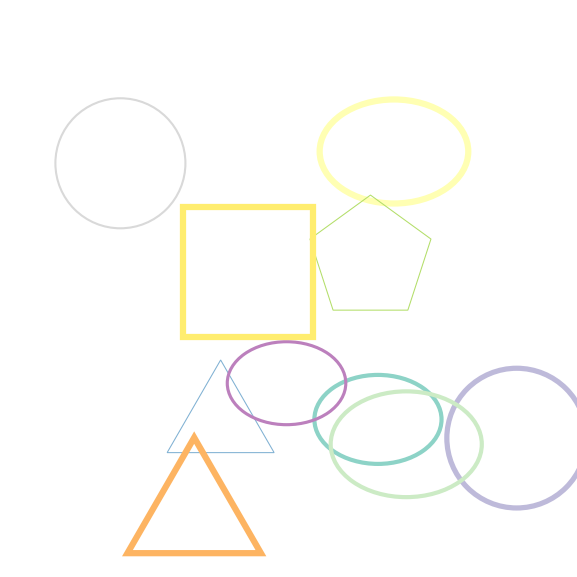[{"shape": "oval", "thickness": 2, "radius": 0.55, "center": [0.654, 0.273]}, {"shape": "oval", "thickness": 3, "radius": 0.64, "center": [0.682, 0.737]}, {"shape": "circle", "thickness": 2.5, "radius": 0.6, "center": [0.895, 0.241]}, {"shape": "triangle", "thickness": 0.5, "radius": 0.53, "center": [0.382, 0.269]}, {"shape": "triangle", "thickness": 3, "radius": 0.67, "center": [0.336, 0.108]}, {"shape": "pentagon", "thickness": 0.5, "radius": 0.55, "center": [0.641, 0.551]}, {"shape": "circle", "thickness": 1, "radius": 0.56, "center": [0.208, 0.716]}, {"shape": "oval", "thickness": 1.5, "radius": 0.51, "center": [0.496, 0.336]}, {"shape": "oval", "thickness": 2, "radius": 0.65, "center": [0.703, 0.23]}, {"shape": "square", "thickness": 3, "radius": 0.56, "center": [0.429, 0.528]}]